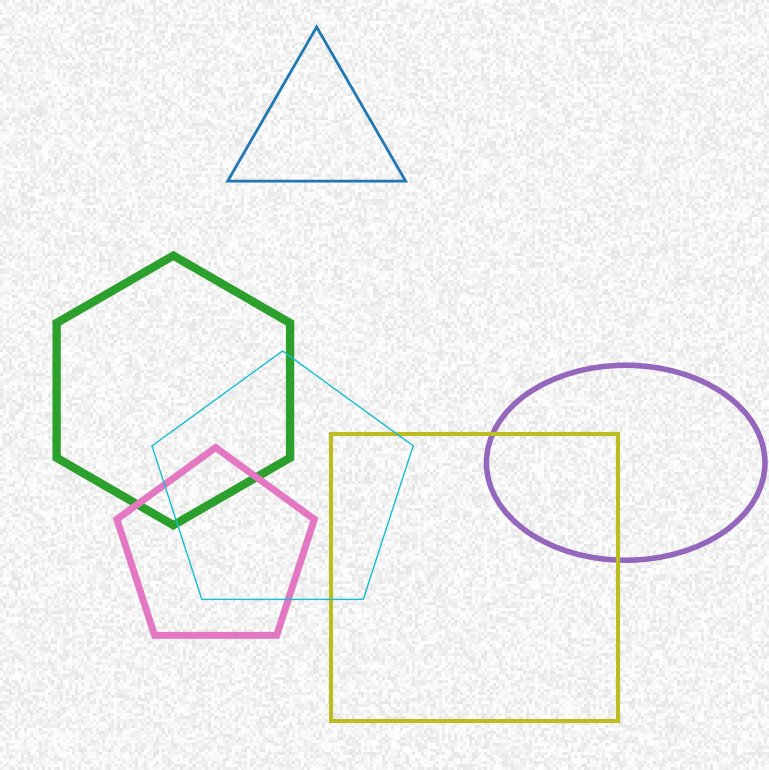[{"shape": "triangle", "thickness": 1, "radius": 0.67, "center": [0.411, 0.831]}, {"shape": "hexagon", "thickness": 3, "radius": 0.88, "center": [0.225, 0.493]}, {"shape": "oval", "thickness": 2, "radius": 0.9, "center": [0.813, 0.399]}, {"shape": "pentagon", "thickness": 2.5, "radius": 0.67, "center": [0.28, 0.284]}, {"shape": "square", "thickness": 1.5, "radius": 0.93, "center": [0.616, 0.25]}, {"shape": "pentagon", "thickness": 0.5, "radius": 0.89, "center": [0.367, 0.366]}]